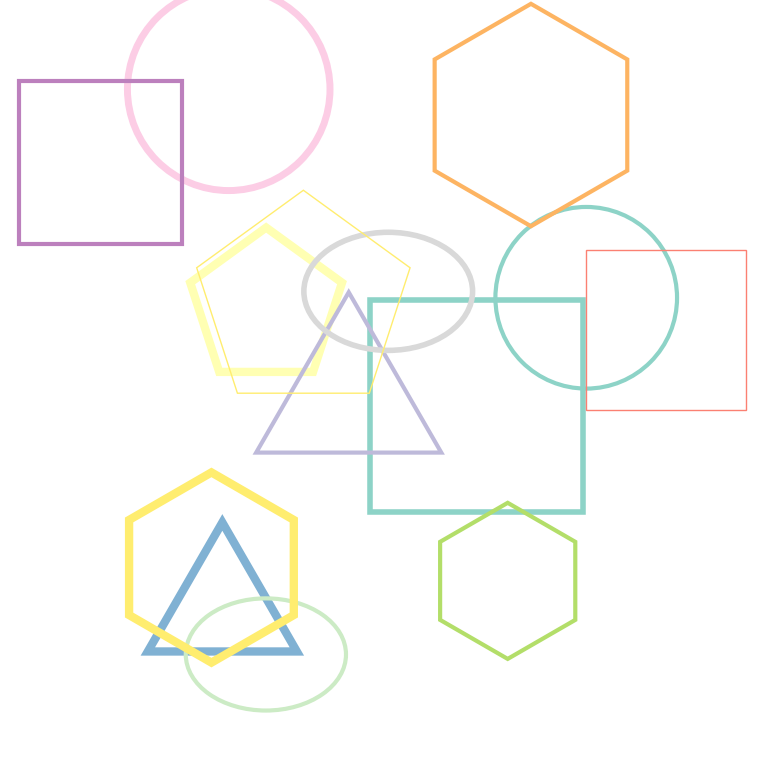[{"shape": "square", "thickness": 2, "radius": 0.69, "center": [0.619, 0.472]}, {"shape": "circle", "thickness": 1.5, "radius": 0.59, "center": [0.761, 0.613]}, {"shape": "pentagon", "thickness": 3, "radius": 0.52, "center": [0.346, 0.601]}, {"shape": "triangle", "thickness": 1.5, "radius": 0.69, "center": [0.453, 0.482]}, {"shape": "square", "thickness": 0.5, "radius": 0.52, "center": [0.865, 0.572]}, {"shape": "triangle", "thickness": 3, "radius": 0.56, "center": [0.289, 0.21]}, {"shape": "hexagon", "thickness": 1.5, "radius": 0.72, "center": [0.69, 0.851]}, {"shape": "hexagon", "thickness": 1.5, "radius": 0.51, "center": [0.659, 0.246]}, {"shape": "circle", "thickness": 2.5, "radius": 0.66, "center": [0.297, 0.884]}, {"shape": "oval", "thickness": 2, "radius": 0.55, "center": [0.504, 0.622]}, {"shape": "square", "thickness": 1.5, "radius": 0.53, "center": [0.13, 0.789]}, {"shape": "oval", "thickness": 1.5, "radius": 0.52, "center": [0.345, 0.15]}, {"shape": "hexagon", "thickness": 3, "radius": 0.62, "center": [0.275, 0.263]}, {"shape": "pentagon", "thickness": 0.5, "radius": 0.73, "center": [0.394, 0.607]}]